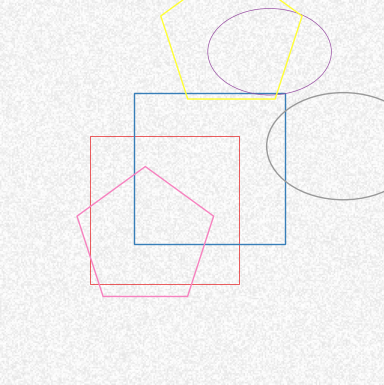[{"shape": "square", "thickness": 0.5, "radius": 0.97, "center": [0.426, 0.455]}, {"shape": "square", "thickness": 1, "radius": 0.98, "center": [0.544, 0.563]}, {"shape": "oval", "thickness": 0.5, "radius": 0.8, "center": [0.7, 0.866]}, {"shape": "pentagon", "thickness": 1, "radius": 0.96, "center": [0.601, 0.899]}, {"shape": "pentagon", "thickness": 1, "radius": 0.93, "center": [0.377, 0.381]}, {"shape": "oval", "thickness": 1, "radius": 0.99, "center": [0.891, 0.62]}]